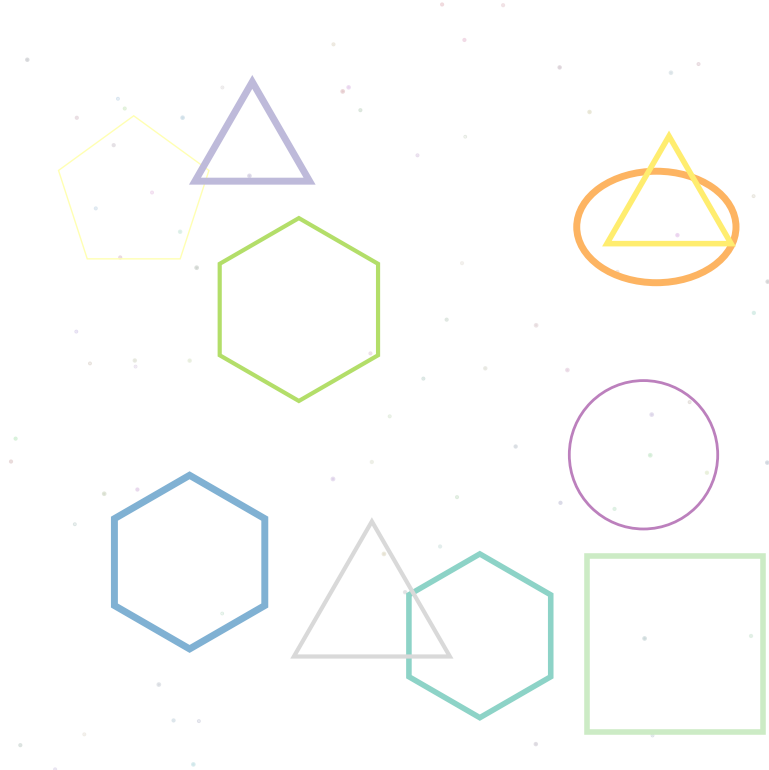[{"shape": "hexagon", "thickness": 2, "radius": 0.53, "center": [0.623, 0.174]}, {"shape": "pentagon", "thickness": 0.5, "radius": 0.51, "center": [0.174, 0.747]}, {"shape": "triangle", "thickness": 2.5, "radius": 0.43, "center": [0.328, 0.808]}, {"shape": "hexagon", "thickness": 2.5, "radius": 0.56, "center": [0.246, 0.27]}, {"shape": "oval", "thickness": 2.5, "radius": 0.52, "center": [0.852, 0.705]}, {"shape": "hexagon", "thickness": 1.5, "radius": 0.59, "center": [0.388, 0.598]}, {"shape": "triangle", "thickness": 1.5, "radius": 0.58, "center": [0.483, 0.206]}, {"shape": "circle", "thickness": 1, "radius": 0.48, "center": [0.836, 0.409]}, {"shape": "square", "thickness": 2, "radius": 0.57, "center": [0.877, 0.164]}, {"shape": "triangle", "thickness": 2, "radius": 0.47, "center": [0.869, 0.73]}]